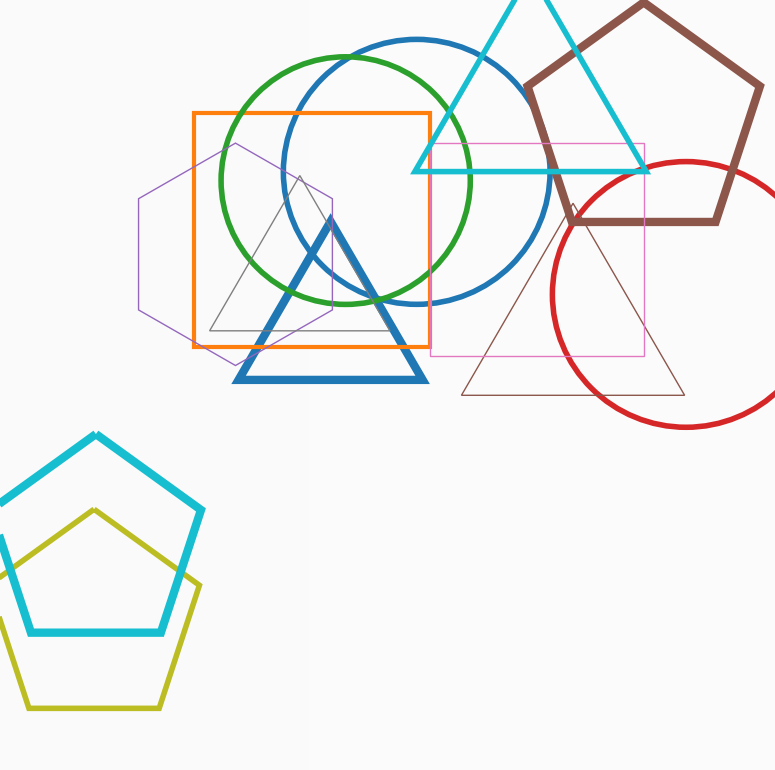[{"shape": "triangle", "thickness": 3, "radius": 0.69, "center": [0.427, 0.575]}, {"shape": "circle", "thickness": 2, "radius": 0.86, "center": [0.538, 0.777]}, {"shape": "square", "thickness": 1.5, "radius": 0.76, "center": [0.402, 0.701]}, {"shape": "circle", "thickness": 2, "radius": 0.8, "center": [0.446, 0.765]}, {"shape": "circle", "thickness": 2, "radius": 0.86, "center": [0.885, 0.618]}, {"shape": "hexagon", "thickness": 0.5, "radius": 0.72, "center": [0.304, 0.67]}, {"shape": "triangle", "thickness": 0.5, "radius": 0.83, "center": [0.739, 0.57]}, {"shape": "pentagon", "thickness": 3, "radius": 0.79, "center": [0.831, 0.839]}, {"shape": "square", "thickness": 0.5, "radius": 0.69, "center": [0.693, 0.676]}, {"shape": "triangle", "thickness": 0.5, "radius": 0.67, "center": [0.387, 0.638]}, {"shape": "pentagon", "thickness": 2, "radius": 0.71, "center": [0.121, 0.196]}, {"shape": "triangle", "thickness": 2, "radius": 0.86, "center": [0.685, 0.863]}, {"shape": "pentagon", "thickness": 3, "radius": 0.71, "center": [0.124, 0.294]}]